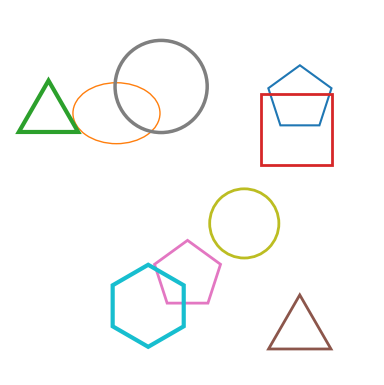[{"shape": "pentagon", "thickness": 1.5, "radius": 0.43, "center": [0.779, 0.744]}, {"shape": "oval", "thickness": 1, "radius": 0.57, "center": [0.303, 0.706]}, {"shape": "triangle", "thickness": 3, "radius": 0.44, "center": [0.126, 0.702]}, {"shape": "square", "thickness": 2, "radius": 0.46, "center": [0.769, 0.663]}, {"shape": "triangle", "thickness": 2, "radius": 0.47, "center": [0.779, 0.14]}, {"shape": "pentagon", "thickness": 2, "radius": 0.45, "center": [0.487, 0.286]}, {"shape": "circle", "thickness": 2.5, "radius": 0.6, "center": [0.419, 0.775]}, {"shape": "circle", "thickness": 2, "radius": 0.45, "center": [0.634, 0.42]}, {"shape": "hexagon", "thickness": 3, "radius": 0.53, "center": [0.385, 0.206]}]